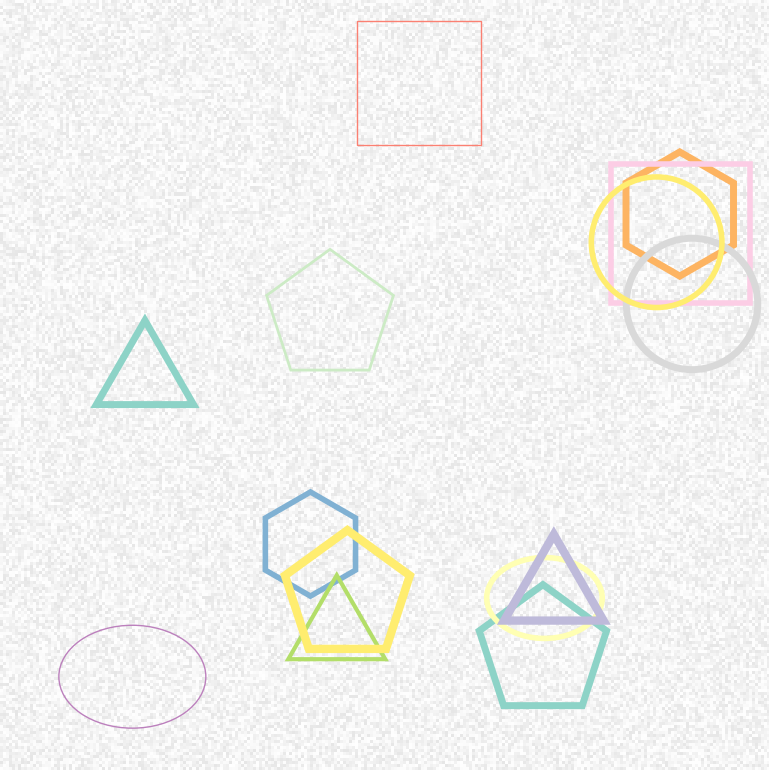[{"shape": "pentagon", "thickness": 2.5, "radius": 0.43, "center": [0.705, 0.154]}, {"shape": "triangle", "thickness": 2.5, "radius": 0.36, "center": [0.188, 0.511]}, {"shape": "oval", "thickness": 2, "radius": 0.38, "center": [0.707, 0.223]}, {"shape": "triangle", "thickness": 3, "radius": 0.37, "center": [0.719, 0.231]}, {"shape": "square", "thickness": 0.5, "radius": 0.4, "center": [0.544, 0.893]}, {"shape": "hexagon", "thickness": 2, "radius": 0.34, "center": [0.403, 0.293]}, {"shape": "hexagon", "thickness": 2.5, "radius": 0.4, "center": [0.883, 0.722]}, {"shape": "triangle", "thickness": 1.5, "radius": 0.36, "center": [0.437, 0.18]}, {"shape": "square", "thickness": 2, "radius": 0.45, "center": [0.884, 0.697]}, {"shape": "circle", "thickness": 2.5, "radius": 0.43, "center": [0.899, 0.605]}, {"shape": "oval", "thickness": 0.5, "radius": 0.48, "center": [0.172, 0.121]}, {"shape": "pentagon", "thickness": 1, "radius": 0.43, "center": [0.429, 0.589]}, {"shape": "circle", "thickness": 2, "radius": 0.42, "center": [0.853, 0.685]}, {"shape": "pentagon", "thickness": 3, "radius": 0.43, "center": [0.451, 0.226]}]